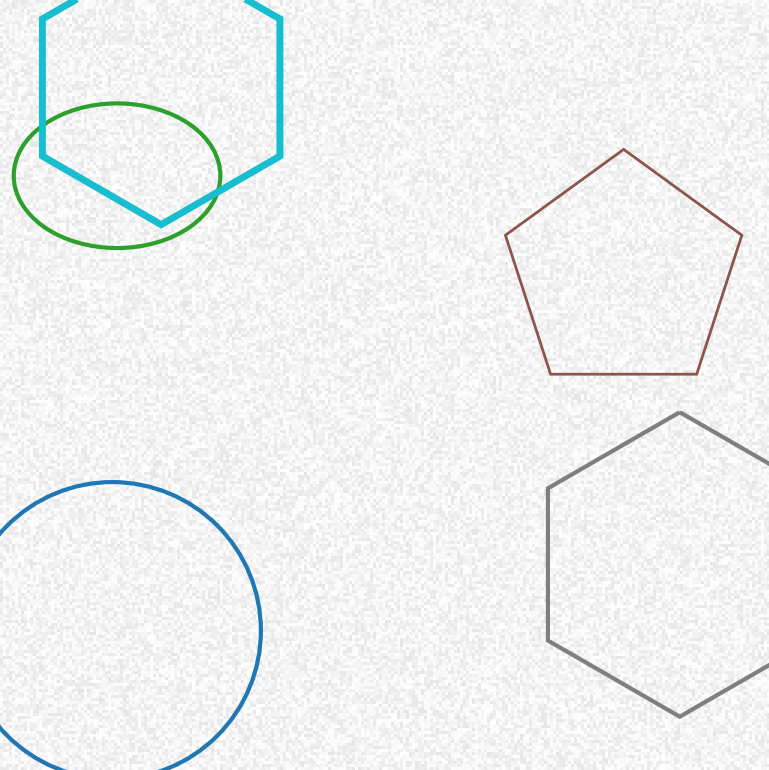[{"shape": "circle", "thickness": 1.5, "radius": 0.96, "center": [0.146, 0.181]}, {"shape": "oval", "thickness": 1.5, "radius": 0.67, "center": [0.152, 0.772]}, {"shape": "pentagon", "thickness": 1, "radius": 0.81, "center": [0.81, 0.645]}, {"shape": "hexagon", "thickness": 1.5, "radius": 0.99, "center": [0.883, 0.267]}, {"shape": "hexagon", "thickness": 2.5, "radius": 0.89, "center": [0.209, 0.886]}]